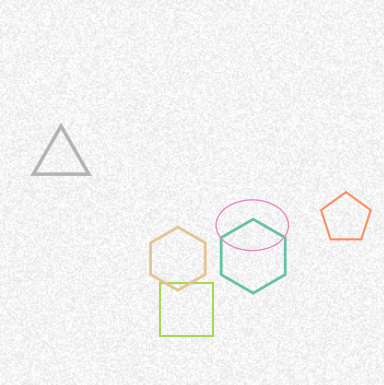[{"shape": "hexagon", "thickness": 2, "radius": 0.48, "center": [0.658, 0.335]}, {"shape": "pentagon", "thickness": 1.5, "radius": 0.34, "center": [0.899, 0.433]}, {"shape": "oval", "thickness": 1, "radius": 0.47, "center": [0.655, 0.415]}, {"shape": "square", "thickness": 1.5, "radius": 0.34, "center": [0.484, 0.197]}, {"shape": "hexagon", "thickness": 2, "radius": 0.41, "center": [0.462, 0.328]}, {"shape": "triangle", "thickness": 2.5, "radius": 0.42, "center": [0.159, 0.589]}]